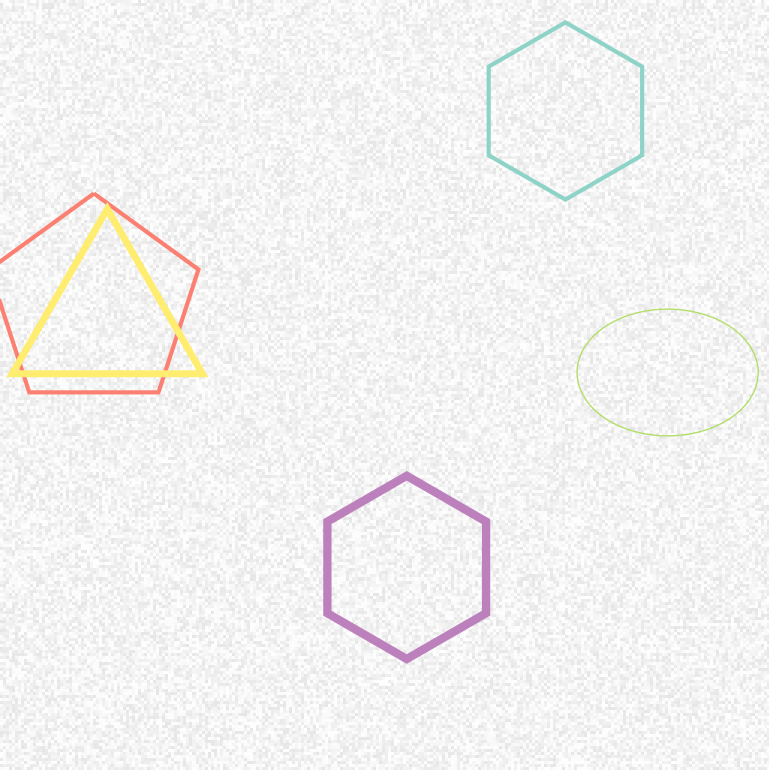[{"shape": "hexagon", "thickness": 1.5, "radius": 0.58, "center": [0.734, 0.856]}, {"shape": "pentagon", "thickness": 1.5, "radius": 0.71, "center": [0.122, 0.606]}, {"shape": "oval", "thickness": 0.5, "radius": 0.59, "center": [0.867, 0.516]}, {"shape": "hexagon", "thickness": 3, "radius": 0.59, "center": [0.528, 0.263]}, {"shape": "triangle", "thickness": 2.5, "radius": 0.71, "center": [0.139, 0.586]}]